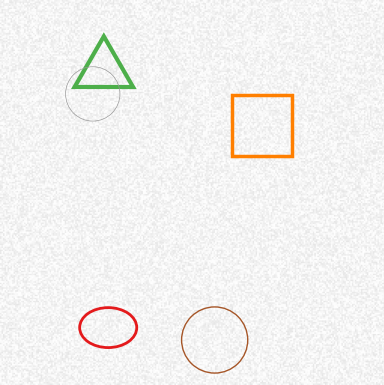[{"shape": "oval", "thickness": 2, "radius": 0.37, "center": [0.281, 0.149]}, {"shape": "triangle", "thickness": 3, "radius": 0.44, "center": [0.27, 0.818]}, {"shape": "square", "thickness": 2.5, "radius": 0.39, "center": [0.68, 0.674]}, {"shape": "circle", "thickness": 1, "radius": 0.43, "center": [0.558, 0.117]}, {"shape": "circle", "thickness": 0.5, "radius": 0.35, "center": [0.241, 0.756]}]